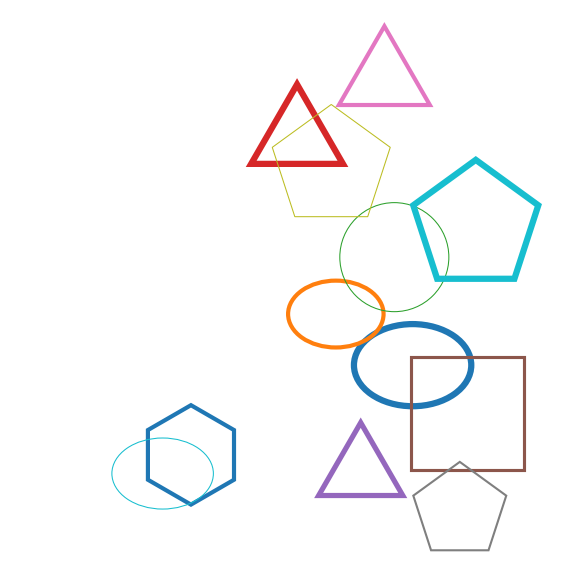[{"shape": "hexagon", "thickness": 2, "radius": 0.43, "center": [0.331, 0.211]}, {"shape": "oval", "thickness": 3, "radius": 0.51, "center": [0.714, 0.367]}, {"shape": "oval", "thickness": 2, "radius": 0.41, "center": [0.582, 0.455]}, {"shape": "circle", "thickness": 0.5, "radius": 0.47, "center": [0.683, 0.554]}, {"shape": "triangle", "thickness": 3, "radius": 0.46, "center": [0.514, 0.761]}, {"shape": "triangle", "thickness": 2.5, "radius": 0.42, "center": [0.625, 0.183]}, {"shape": "square", "thickness": 1.5, "radius": 0.49, "center": [0.81, 0.283]}, {"shape": "triangle", "thickness": 2, "radius": 0.45, "center": [0.666, 0.863]}, {"shape": "pentagon", "thickness": 1, "radius": 0.42, "center": [0.796, 0.115]}, {"shape": "pentagon", "thickness": 0.5, "radius": 0.54, "center": [0.574, 0.711]}, {"shape": "pentagon", "thickness": 3, "radius": 0.57, "center": [0.824, 0.608]}, {"shape": "oval", "thickness": 0.5, "radius": 0.44, "center": [0.282, 0.179]}]